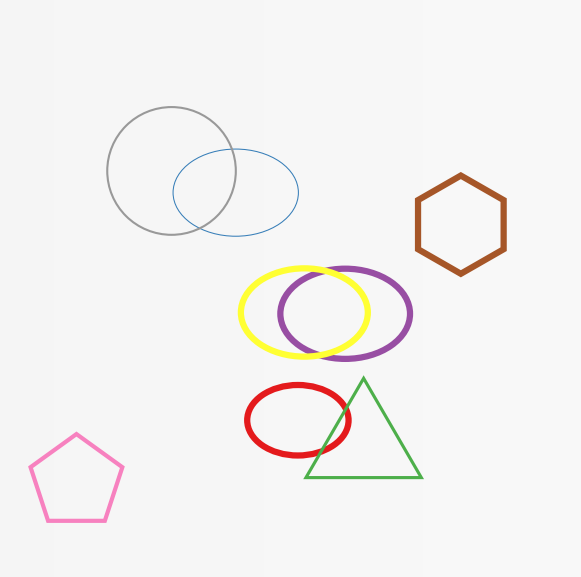[{"shape": "oval", "thickness": 3, "radius": 0.44, "center": [0.512, 0.271]}, {"shape": "oval", "thickness": 0.5, "radius": 0.54, "center": [0.406, 0.666]}, {"shape": "triangle", "thickness": 1.5, "radius": 0.57, "center": [0.626, 0.229]}, {"shape": "oval", "thickness": 3, "radius": 0.56, "center": [0.594, 0.456]}, {"shape": "oval", "thickness": 3, "radius": 0.55, "center": [0.524, 0.458]}, {"shape": "hexagon", "thickness": 3, "radius": 0.43, "center": [0.793, 0.61]}, {"shape": "pentagon", "thickness": 2, "radius": 0.42, "center": [0.132, 0.164]}, {"shape": "circle", "thickness": 1, "radius": 0.55, "center": [0.295, 0.703]}]